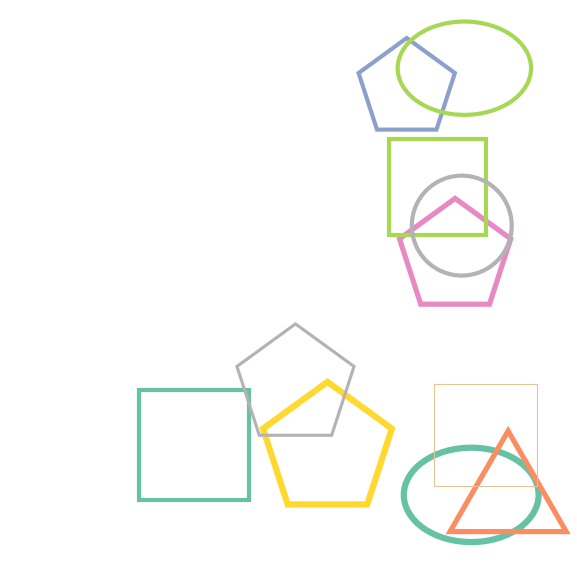[{"shape": "oval", "thickness": 3, "radius": 0.58, "center": [0.816, 0.142]}, {"shape": "square", "thickness": 2, "radius": 0.47, "center": [0.336, 0.228]}, {"shape": "triangle", "thickness": 2.5, "radius": 0.58, "center": [0.88, 0.137]}, {"shape": "pentagon", "thickness": 2, "radius": 0.44, "center": [0.704, 0.846]}, {"shape": "pentagon", "thickness": 2.5, "radius": 0.51, "center": [0.788, 0.554]}, {"shape": "square", "thickness": 2, "radius": 0.42, "center": [0.758, 0.676]}, {"shape": "oval", "thickness": 2, "radius": 0.58, "center": [0.804, 0.881]}, {"shape": "pentagon", "thickness": 3, "radius": 0.59, "center": [0.567, 0.221]}, {"shape": "square", "thickness": 0.5, "radius": 0.44, "center": [0.841, 0.246]}, {"shape": "pentagon", "thickness": 1.5, "radius": 0.53, "center": [0.512, 0.332]}, {"shape": "circle", "thickness": 2, "radius": 0.43, "center": [0.8, 0.608]}]